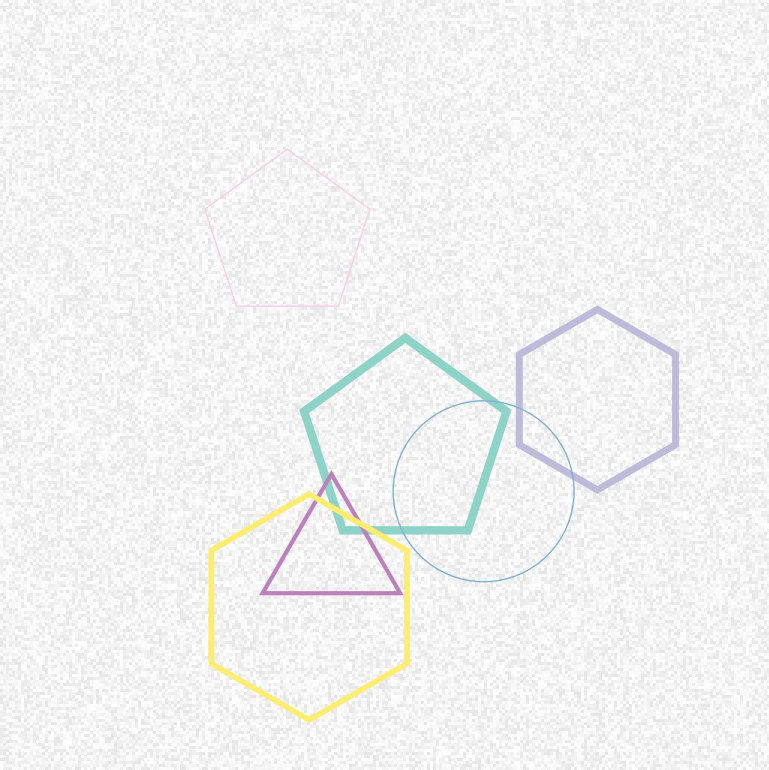[{"shape": "pentagon", "thickness": 3, "radius": 0.69, "center": [0.526, 0.423]}, {"shape": "hexagon", "thickness": 2.5, "radius": 0.59, "center": [0.776, 0.481]}, {"shape": "circle", "thickness": 0.5, "radius": 0.59, "center": [0.628, 0.362]}, {"shape": "pentagon", "thickness": 0.5, "radius": 0.56, "center": [0.373, 0.694]}, {"shape": "triangle", "thickness": 1.5, "radius": 0.52, "center": [0.43, 0.281]}, {"shape": "hexagon", "thickness": 2, "radius": 0.73, "center": [0.402, 0.212]}]